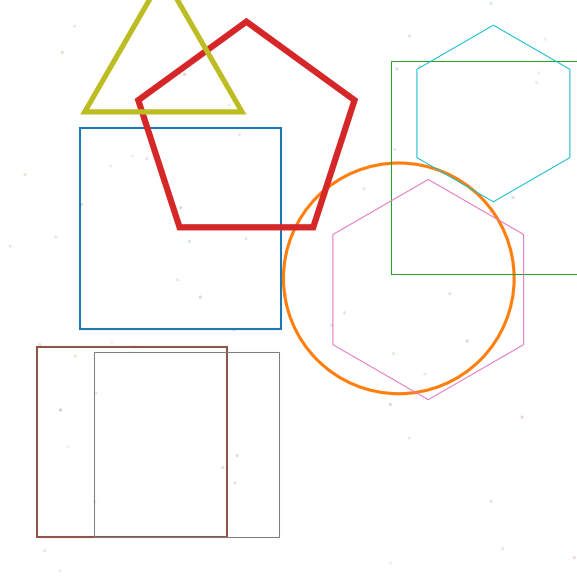[{"shape": "square", "thickness": 1, "radius": 0.87, "center": [0.313, 0.603]}, {"shape": "circle", "thickness": 1.5, "radius": 1.0, "center": [0.691, 0.517]}, {"shape": "square", "thickness": 0.5, "radius": 0.92, "center": [0.862, 0.709]}, {"shape": "pentagon", "thickness": 3, "radius": 0.98, "center": [0.427, 0.765]}, {"shape": "square", "thickness": 1, "radius": 0.82, "center": [0.229, 0.233]}, {"shape": "hexagon", "thickness": 0.5, "radius": 0.95, "center": [0.742, 0.498]}, {"shape": "square", "thickness": 0.5, "radius": 0.8, "center": [0.323, 0.23]}, {"shape": "triangle", "thickness": 2.5, "radius": 0.79, "center": [0.283, 0.884]}, {"shape": "hexagon", "thickness": 0.5, "radius": 0.76, "center": [0.854, 0.803]}]